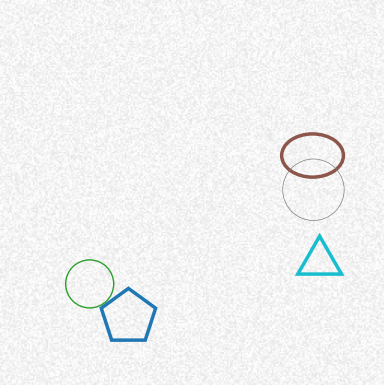[{"shape": "pentagon", "thickness": 2.5, "radius": 0.37, "center": [0.334, 0.177]}, {"shape": "circle", "thickness": 1, "radius": 0.31, "center": [0.233, 0.263]}, {"shape": "oval", "thickness": 2.5, "radius": 0.4, "center": [0.812, 0.596]}, {"shape": "circle", "thickness": 0.5, "radius": 0.4, "center": [0.814, 0.507]}, {"shape": "triangle", "thickness": 2.5, "radius": 0.33, "center": [0.83, 0.321]}]